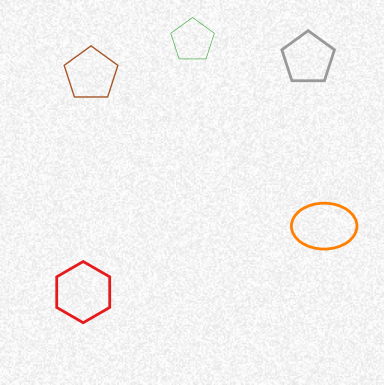[{"shape": "hexagon", "thickness": 2, "radius": 0.4, "center": [0.216, 0.241]}, {"shape": "pentagon", "thickness": 0.5, "radius": 0.3, "center": [0.5, 0.895]}, {"shape": "oval", "thickness": 2, "radius": 0.43, "center": [0.842, 0.413]}, {"shape": "pentagon", "thickness": 1, "radius": 0.37, "center": [0.236, 0.807]}, {"shape": "pentagon", "thickness": 2, "radius": 0.36, "center": [0.8, 0.848]}]